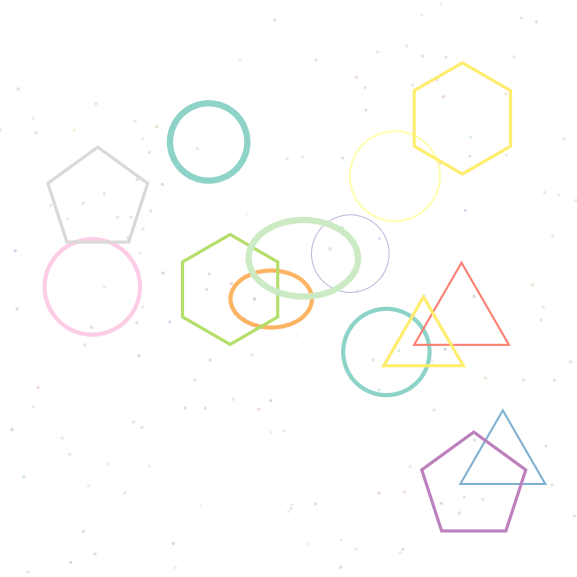[{"shape": "circle", "thickness": 2, "radius": 0.37, "center": [0.669, 0.39]}, {"shape": "circle", "thickness": 3, "radius": 0.33, "center": [0.361, 0.753]}, {"shape": "circle", "thickness": 1, "radius": 0.39, "center": [0.684, 0.694]}, {"shape": "circle", "thickness": 0.5, "radius": 0.34, "center": [0.607, 0.56]}, {"shape": "triangle", "thickness": 1, "radius": 0.47, "center": [0.799, 0.449]}, {"shape": "triangle", "thickness": 1, "radius": 0.42, "center": [0.871, 0.204]}, {"shape": "oval", "thickness": 2, "radius": 0.35, "center": [0.47, 0.481]}, {"shape": "hexagon", "thickness": 1.5, "radius": 0.48, "center": [0.399, 0.498]}, {"shape": "circle", "thickness": 2, "radius": 0.41, "center": [0.16, 0.502]}, {"shape": "pentagon", "thickness": 1.5, "radius": 0.45, "center": [0.169, 0.654]}, {"shape": "pentagon", "thickness": 1.5, "radius": 0.47, "center": [0.82, 0.156]}, {"shape": "oval", "thickness": 3, "radius": 0.47, "center": [0.525, 0.552]}, {"shape": "hexagon", "thickness": 1.5, "radius": 0.48, "center": [0.801, 0.794]}, {"shape": "triangle", "thickness": 1.5, "radius": 0.4, "center": [0.733, 0.406]}]